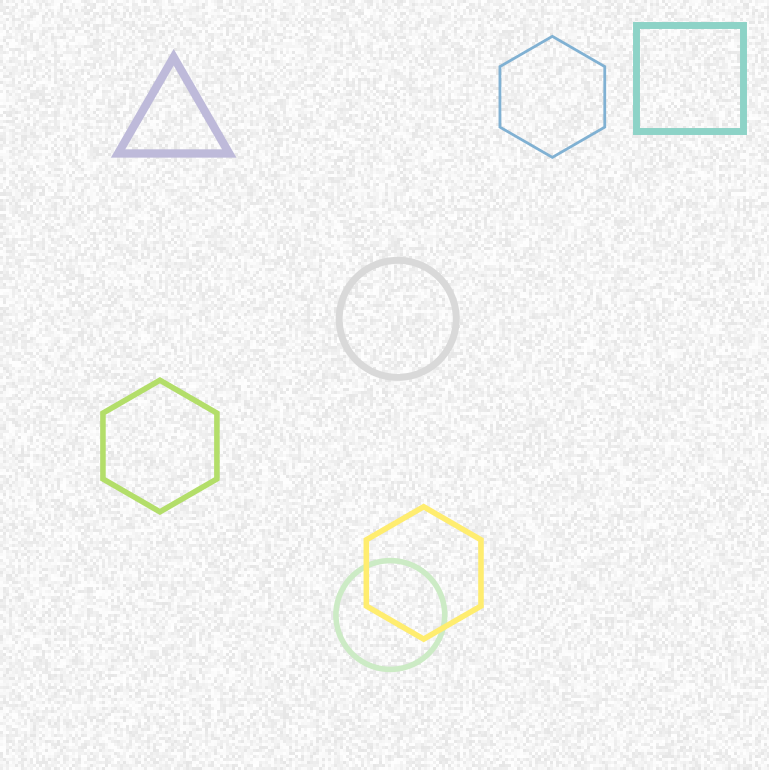[{"shape": "square", "thickness": 2.5, "radius": 0.35, "center": [0.895, 0.899]}, {"shape": "triangle", "thickness": 3, "radius": 0.42, "center": [0.226, 0.842]}, {"shape": "hexagon", "thickness": 1, "radius": 0.39, "center": [0.717, 0.874]}, {"shape": "hexagon", "thickness": 2, "radius": 0.43, "center": [0.208, 0.421]}, {"shape": "circle", "thickness": 2.5, "radius": 0.38, "center": [0.517, 0.586]}, {"shape": "circle", "thickness": 2, "radius": 0.35, "center": [0.507, 0.201]}, {"shape": "hexagon", "thickness": 2, "radius": 0.43, "center": [0.55, 0.256]}]